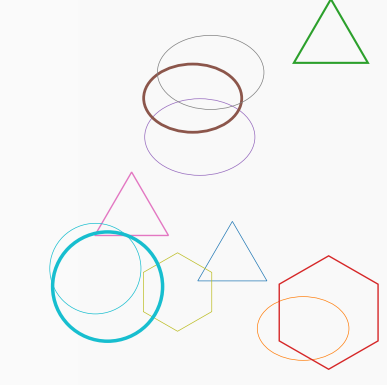[{"shape": "triangle", "thickness": 0.5, "radius": 0.52, "center": [0.6, 0.322]}, {"shape": "oval", "thickness": 0.5, "radius": 0.59, "center": [0.782, 0.147]}, {"shape": "triangle", "thickness": 1.5, "radius": 0.55, "center": [0.854, 0.892]}, {"shape": "hexagon", "thickness": 1, "radius": 0.74, "center": [0.848, 0.188]}, {"shape": "oval", "thickness": 0.5, "radius": 0.71, "center": [0.516, 0.644]}, {"shape": "oval", "thickness": 2, "radius": 0.63, "center": [0.497, 0.745]}, {"shape": "triangle", "thickness": 1, "radius": 0.55, "center": [0.34, 0.443]}, {"shape": "oval", "thickness": 0.5, "radius": 0.69, "center": [0.544, 0.812]}, {"shape": "hexagon", "thickness": 0.5, "radius": 0.51, "center": [0.458, 0.241]}, {"shape": "circle", "thickness": 0.5, "radius": 0.59, "center": [0.246, 0.302]}, {"shape": "circle", "thickness": 2.5, "radius": 0.71, "center": [0.278, 0.256]}]